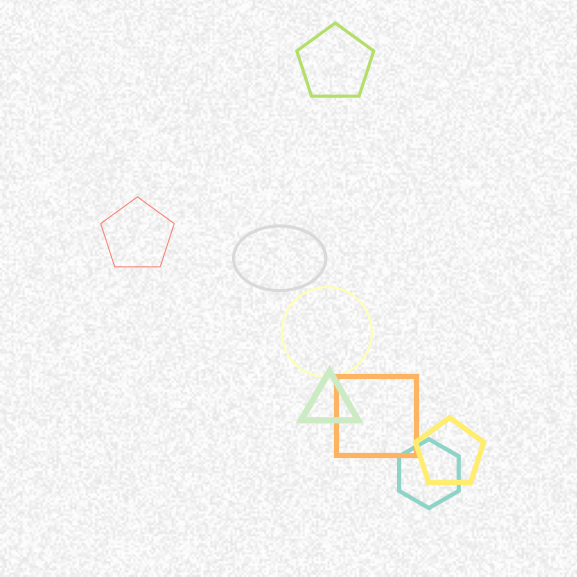[{"shape": "hexagon", "thickness": 2, "radius": 0.3, "center": [0.743, 0.179]}, {"shape": "circle", "thickness": 1, "radius": 0.39, "center": [0.566, 0.424]}, {"shape": "pentagon", "thickness": 0.5, "radius": 0.34, "center": [0.238, 0.591]}, {"shape": "square", "thickness": 2.5, "radius": 0.34, "center": [0.651, 0.28]}, {"shape": "pentagon", "thickness": 1.5, "radius": 0.35, "center": [0.581, 0.889]}, {"shape": "oval", "thickness": 1.5, "radius": 0.4, "center": [0.484, 0.552]}, {"shape": "triangle", "thickness": 3, "radius": 0.29, "center": [0.571, 0.3]}, {"shape": "pentagon", "thickness": 2.5, "radius": 0.31, "center": [0.779, 0.214]}]